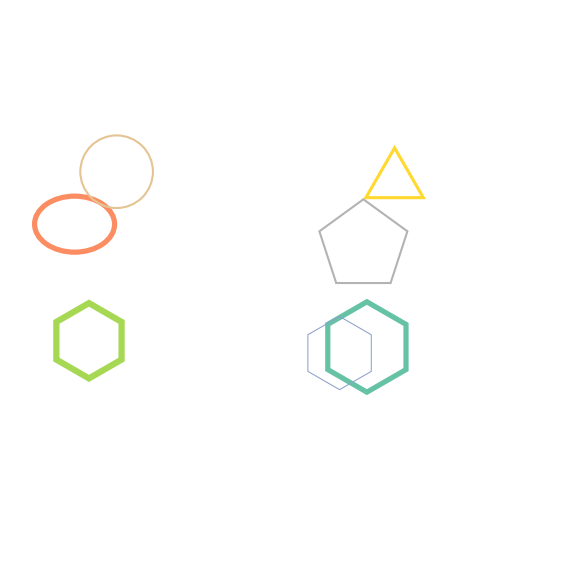[{"shape": "hexagon", "thickness": 2.5, "radius": 0.39, "center": [0.635, 0.398]}, {"shape": "oval", "thickness": 2.5, "radius": 0.35, "center": [0.129, 0.611]}, {"shape": "hexagon", "thickness": 0.5, "radius": 0.32, "center": [0.588, 0.388]}, {"shape": "hexagon", "thickness": 3, "radius": 0.33, "center": [0.154, 0.409]}, {"shape": "triangle", "thickness": 1.5, "radius": 0.29, "center": [0.683, 0.686]}, {"shape": "circle", "thickness": 1, "radius": 0.31, "center": [0.202, 0.702]}, {"shape": "pentagon", "thickness": 1, "radius": 0.4, "center": [0.629, 0.574]}]